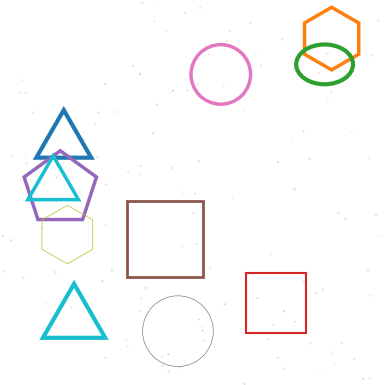[{"shape": "triangle", "thickness": 3, "radius": 0.41, "center": [0.166, 0.632]}, {"shape": "hexagon", "thickness": 2.5, "radius": 0.41, "center": [0.861, 0.9]}, {"shape": "oval", "thickness": 3, "radius": 0.37, "center": [0.843, 0.833]}, {"shape": "square", "thickness": 1.5, "radius": 0.39, "center": [0.717, 0.214]}, {"shape": "pentagon", "thickness": 2.5, "radius": 0.49, "center": [0.157, 0.51]}, {"shape": "square", "thickness": 2, "radius": 0.49, "center": [0.429, 0.378]}, {"shape": "circle", "thickness": 2.5, "radius": 0.39, "center": [0.574, 0.807]}, {"shape": "circle", "thickness": 0.5, "radius": 0.46, "center": [0.462, 0.14]}, {"shape": "hexagon", "thickness": 0.5, "radius": 0.38, "center": [0.175, 0.391]}, {"shape": "triangle", "thickness": 3, "radius": 0.47, "center": [0.192, 0.169]}, {"shape": "triangle", "thickness": 2.5, "radius": 0.38, "center": [0.138, 0.519]}]